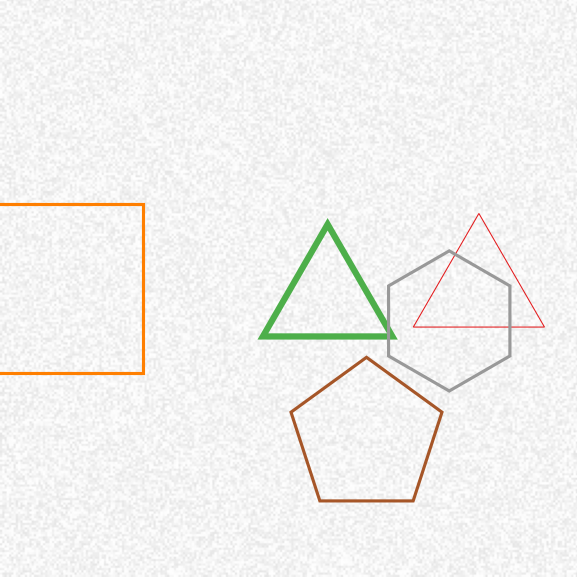[{"shape": "triangle", "thickness": 0.5, "radius": 0.66, "center": [0.829, 0.498]}, {"shape": "triangle", "thickness": 3, "radius": 0.65, "center": [0.567, 0.481]}, {"shape": "square", "thickness": 1.5, "radius": 0.73, "center": [0.102, 0.5]}, {"shape": "pentagon", "thickness": 1.5, "radius": 0.69, "center": [0.635, 0.243]}, {"shape": "hexagon", "thickness": 1.5, "radius": 0.61, "center": [0.778, 0.443]}]